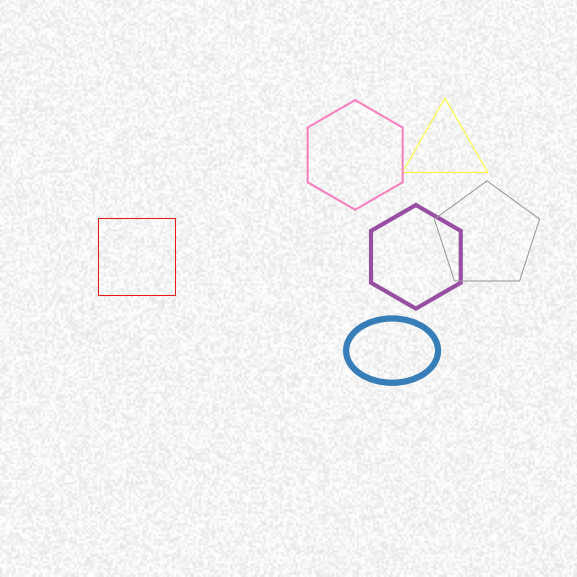[{"shape": "square", "thickness": 0.5, "radius": 0.33, "center": [0.236, 0.554]}, {"shape": "oval", "thickness": 3, "radius": 0.4, "center": [0.679, 0.392]}, {"shape": "hexagon", "thickness": 2, "radius": 0.45, "center": [0.72, 0.554]}, {"shape": "triangle", "thickness": 0.5, "radius": 0.43, "center": [0.771, 0.743]}, {"shape": "hexagon", "thickness": 1, "radius": 0.47, "center": [0.615, 0.731]}, {"shape": "pentagon", "thickness": 0.5, "radius": 0.48, "center": [0.843, 0.59]}]